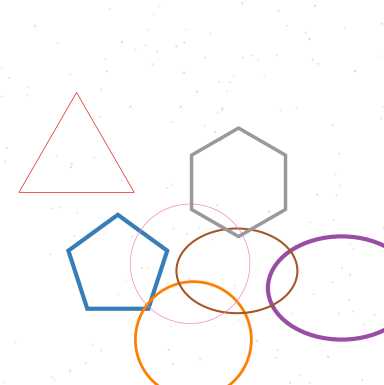[{"shape": "triangle", "thickness": 0.5, "radius": 0.87, "center": [0.199, 0.587]}, {"shape": "pentagon", "thickness": 3, "radius": 0.67, "center": [0.306, 0.307]}, {"shape": "oval", "thickness": 3, "radius": 0.96, "center": [0.887, 0.252]}, {"shape": "circle", "thickness": 2, "radius": 0.75, "center": [0.502, 0.118]}, {"shape": "oval", "thickness": 1.5, "radius": 0.79, "center": [0.615, 0.296]}, {"shape": "circle", "thickness": 0.5, "radius": 0.78, "center": [0.494, 0.315]}, {"shape": "hexagon", "thickness": 2.5, "radius": 0.7, "center": [0.62, 0.526]}]